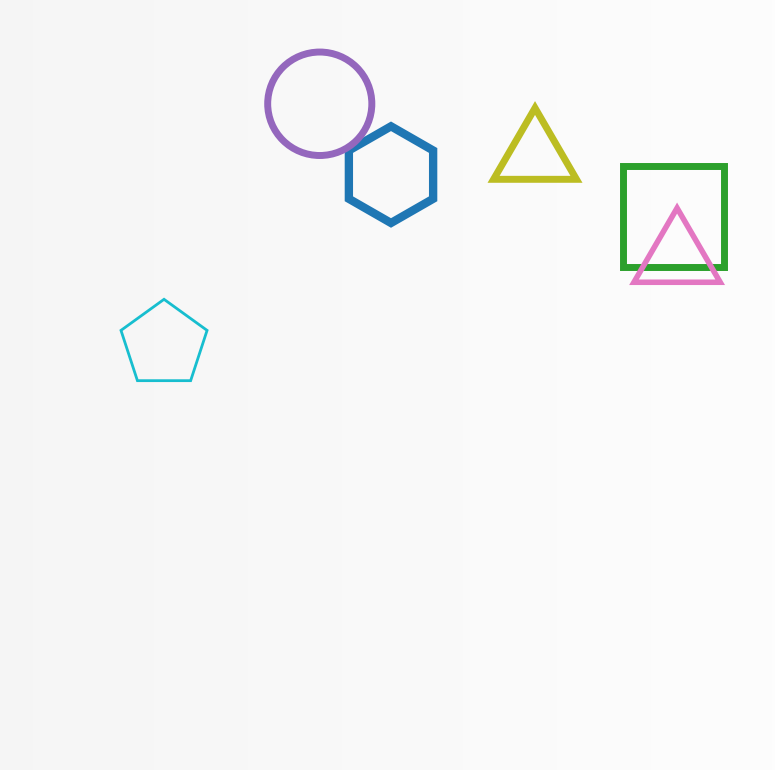[{"shape": "hexagon", "thickness": 3, "radius": 0.31, "center": [0.505, 0.773]}, {"shape": "square", "thickness": 2.5, "radius": 0.33, "center": [0.869, 0.719]}, {"shape": "circle", "thickness": 2.5, "radius": 0.34, "center": [0.413, 0.865]}, {"shape": "triangle", "thickness": 2, "radius": 0.32, "center": [0.874, 0.666]}, {"shape": "triangle", "thickness": 2.5, "radius": 0.31, "center": [0.69, 0.798]}, {"shape": "pentagon", "thickness": 1, "radius": 0.29, "center": [0.212, 0.553]}]